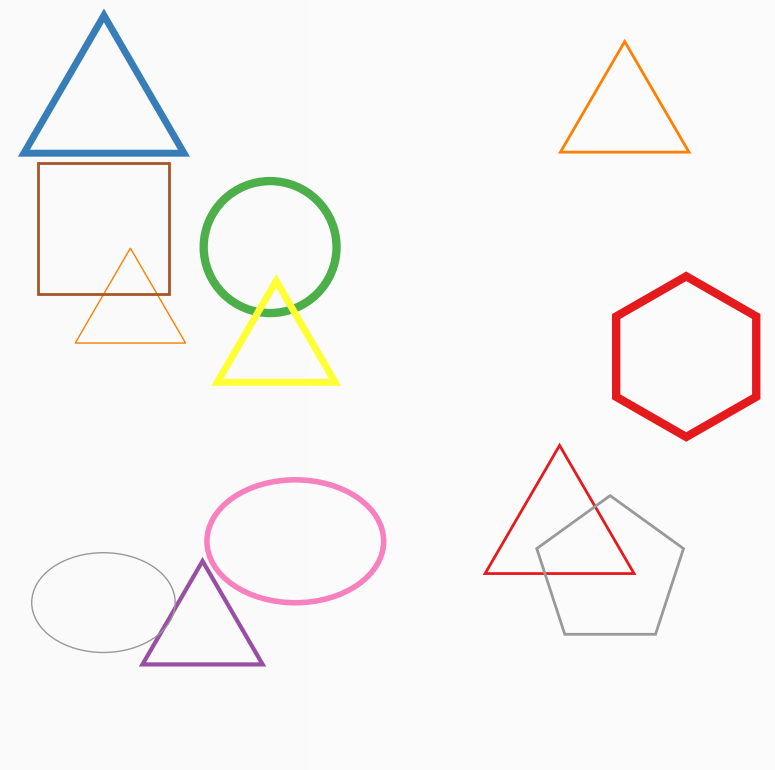[{"shape": "hexagon", "thickness": 3, "radius": 0.52, "center": [0.885, 0.537]}, {"shape": "triangle", "thickness": 1, "radius": 0.55, "center": [0.722, 0.311]}, {"shape": "triangle", "thickness": 2.5, "radius": 0.6, "center": [0.134, 0.861]}, {"shape": "circle", "thickness": 3, "radius": 0.43, "center": [0.349, 0.679]}, {"shape": "triangle", "thickness": 1.5, "radius": 0.45, "center": [0.261, 0.182]}, {"shape": "triangle", "thickness": 0.5, "radius": 0.41, "center": [0.168, 0.596]}, {"shape": "triangle", "thickness": 1, "radius": 0.48, "center": [0.806, 0.85]}, {"shape": "triangle", "thickness": 2.5, "radius": 0.44, "center": [0.356, 0.547]}, {"shape": "square", "thickness": 1, "radius": 0.43, "center": [0.134, 0.704]}, {"shape": "oval", "thickness": 2, "radius": 0.57, "center": [0.381, 0.297]}, {"shape": "pentagon", "thickness": 1, "radius": 0.5, "center": [0.787, 0.257]}, {"shape": "oval", "thickness": 0.5, "radius": 0.46, "center": [0.133, 0.217]}]